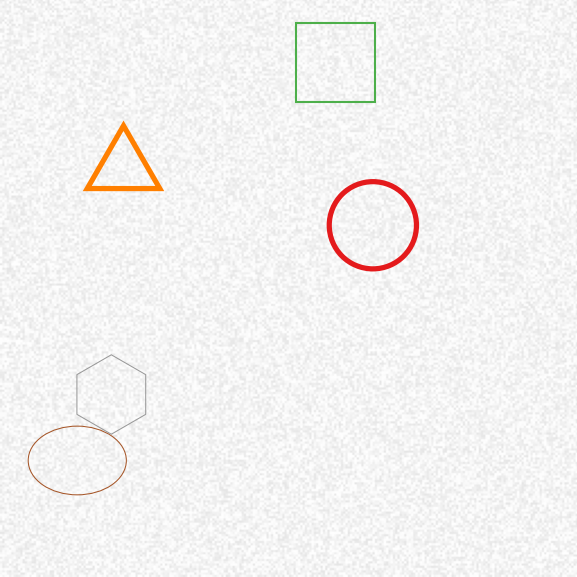[{"shape": "circle", "thickness": 2.5, "radius": 0.38, "center": [0.646, 0.609]}, {"shape": "square", "thickness": 1, "radius": 0.34, "center": [0.581, 0.89]}, {"shape": "triangle", "thickness": 2.5, "radius": 0.36, "center": [0.214, 0.709]}, {"shape": "oval", "thickness": 0.5, "radius": 0.42, "center": [0.134, 0.202]}, {"shape": "hexagon", "thickness": 0.5, "radius": 0.34, "center": [0.193, 0.316]}]